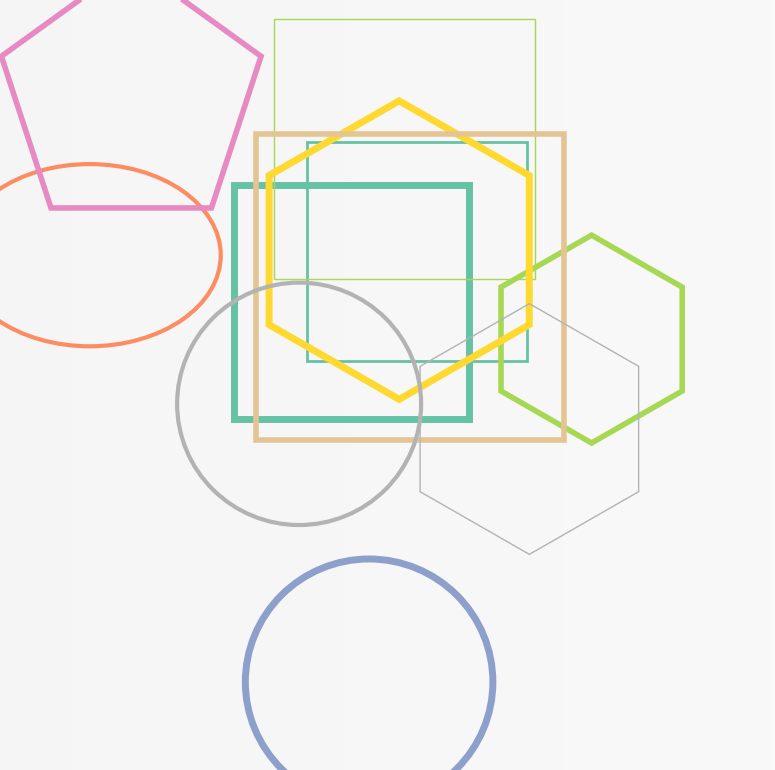[{"shape": "square", "thickness": 1, "radius": 0.71, "center": [0.538, 0.673]}, {"shape": "square", "thickness": 2.5, "radius": 0.76, "center": [0.454, 0.608]}, {"shape": "oval", "thickness": 1.5, "radius": 0.85, "center": [0.116, 0.669]}, {"shape": "circle", "thickness": 2.5, "radius": 0.8, "center": [0.476, 0.114]}, {"shape": "pentagon", "thickness": 2, "radius": 0.88, "center": [0.169, 0.872]}, {"shape": "square", "thickness": 0.5, "radius": 0.84, "center": [0.522, 0.807]}, {"shape": "hexagon", "thickness": 2, "radius": 0.67, "center": [0.763, 0.56]}, {"shape": "hexagon", "thickness": 2.5, "radius": 0.97, "center": [0.515, 0.675]}, {"shape": "square", "thickness": 2, "radius": 0.99, "center": [0.529, 0.628]}, {"shape": "hexagon", "thickness": 0.5, "radius": 0.81, "center": [0.683, 0.443]}, {"shape": "circle", "thickness": 1.5, "radius": 0.79, "center": [0.386, 0.476]}]